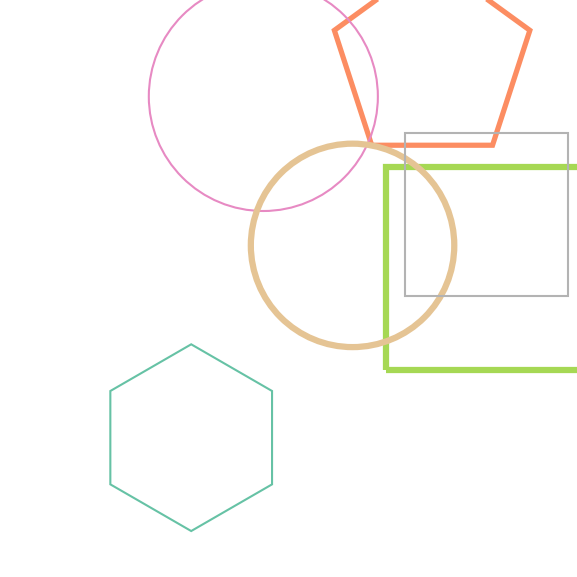[{"shape": "hexagon", "thickness": 1, "radius": 0.81, "center": [0.331, 0.241]}, {"shape": "pentagon", "thickness": 2.5, "radius": 0.89, "center": [0.748, 0.892]}, {"shape": "circle", "thickness": 1, "radius": 0.99, "center": [0.456, 0.832]}, {"shape": "square", "thickness": 3, "radius": 0.88, "center": [0.844, 0.534]}, {"shape": "circle", "thickness": 3, "radius": 0.88, "center": [0.61, 0.574]}, {"shape": "square", "thickness": 1, "radius": 0.71, "center": [0.843, 0.628]}]